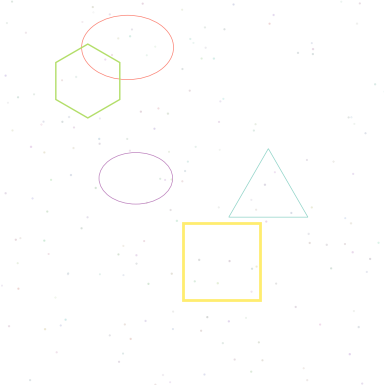[{"shape": "triangle", "thickness": 0.5, "radius": 0.59, "center": [0.697, 0.495]}, {"shape": "oval", "thickness": 0.5, "radius": 0.6, "center": [0.331, 0.877]}, {"shape": "hexagon", "thickness": 1, "radius": 0.48, "center": [0.228, 0.79]}, {"shape": "oval", "thickness": 0.5, "radius": 0.48, "center": [0.353, 0.537]}, {"shape": "square", "thickness": 2, "radius": 0.5, "center": [0.576, 0.32]}]